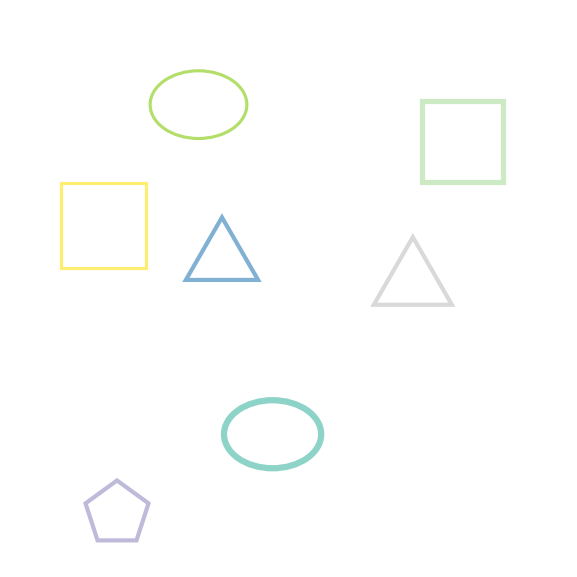[{"shape": "oval", "thickness": 3, "radius": 0.42, "center": [0.472, 0.247]}, {"shape": "pentagon", "thickness": 2, "radius": 0.29, "center": [0.203, 0.11]}, {"shape": "triangle", "thickness": 2, "radius": 0.36, "center": [0.384, 0.551]}, {"shape": "oval", "thickness": 1.5, "radius": 0.42, "center": [0.344, 0.818]}, {"shape": "triangle", "thickness": 2, "radius": 0.39, "center": [0.715, 0.51]}, {"shape": "square", "thickness": 2.5, "radius": 0.35, "center": [0.801, 0.754]}, {"shape": "square", "thickness": 1.5, "radius": 0.37, "center": [0.179, 0.609]}]